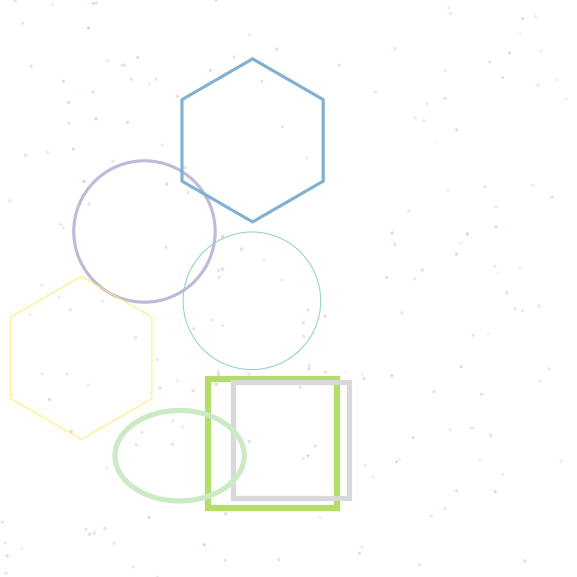[{"shape": "circle", "thickness": 0.5, "radius": 0.6, "center": [0.436, 0.478]}, {"shape": "circle", "thickness": 1.5, "radius": 0.61, "center": [0.25, 0.598]}, {"shape": "hexagon", "thickness": 1.5, "radius": 0.71, "center": [0.437, 0.756]}, {"shape": "square", "thickness": 3, "radius": 0.56, "center": [0.471, 0.231]}, {"shape": "square", "thickness": 2.5, "radius": 0.5, "center": [0.504, 0.237]}, {"shape": "oval", "thickness": 2.5, "radius": 0.56, "center": [0.311, 0.21]}, {"shape": "hexagon", "thickness": 0.5, "radius": 0.71, "center": [0.141, 0.38]}]